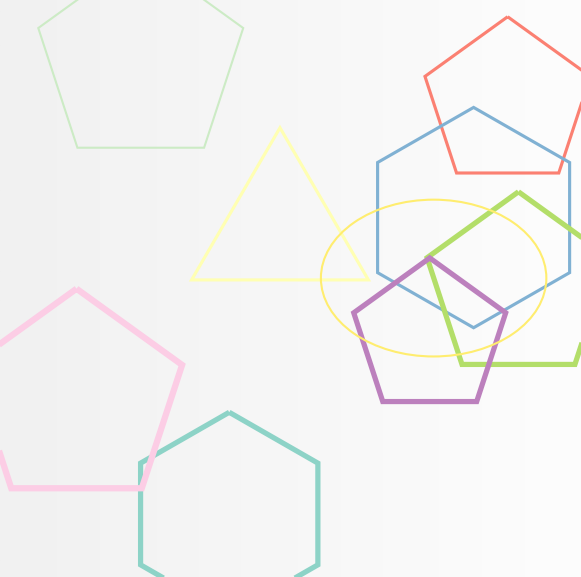[{"shape": "hexagon", "thickness": 2.5, "radius": 0.88, "center": [0.394, 0.109]}, {"shape": "triangle", "thickness": 1.5, "radius": 0.88, "center": [0.482, 0.602]}, {"shape": "pentagon", "thickness": 1.5, "radius": 0.75, "center": [0.873, 0.821]}, {"shape": "hexagon", "thickness": 1.5, "radius": 0.95, "center": [0.815, 0.622]}, {"shape": "pentagon", "thickness": 2.5, "radius": 0.83, "center": [0.892, 0.502]}, {"shape": "pentagon", "thickness": 3, "radius": 0.95, "center": [0.132, 0.308]}, {"shape": "pentagon", "thickness": 2.5, "radius": 0.69, "center": [0.739, 0.415]}, {"shape": "pentagon", "thickness": 1, "radius": 0.93, "center": [0.242, 0.893]}, {"shape": "oval", "thickness": 1, "radius": 0.97, "center": [0.746, 0.518]}]